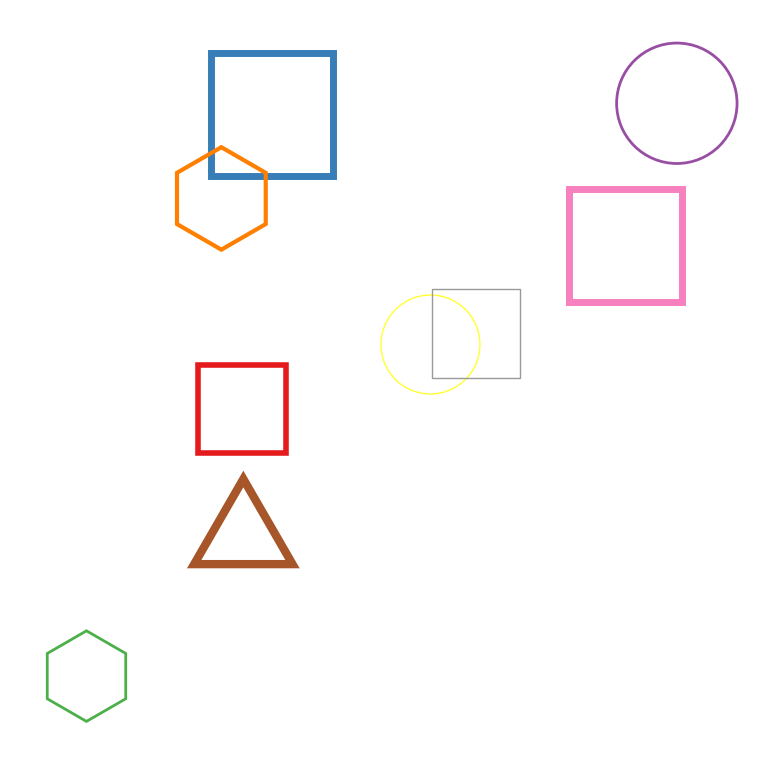[{"shape": "square", "thickness": 2, "radius": 0.29, "center": [0.315, 0.468]}, {"shape": "square", "thickness": 2.5, "radius": 0.4, "center": [0.353, 0.851]}, {"shape": "hexagon", "thickness": 1, "radius": 0.29, "center": [0.112, 0.122]}, {"shape": "circle", "thickness": 1, "radius": 0.39, "center": [0.879, 0.866]}, {"shape": "hexagon", "thickness": 1.5, "radius": 0.33, "center": [0.287, 0.742]}, {"shape": "circle", "thickness": 0.5, "radius": 0.32, "center": [0.559, 0.553]}, {"shape": "triangle", "thickness": 3, "radius": 0.37, "center": [0.316, 0.304]}, {"shape": "square", "thickness": 2.5, "radius": 0.37, "center": [0.812, 0.681]}, {"shape": "square", "thickness": 0.5, "radius": 0.29, "center": [0.618, 0.567]}]